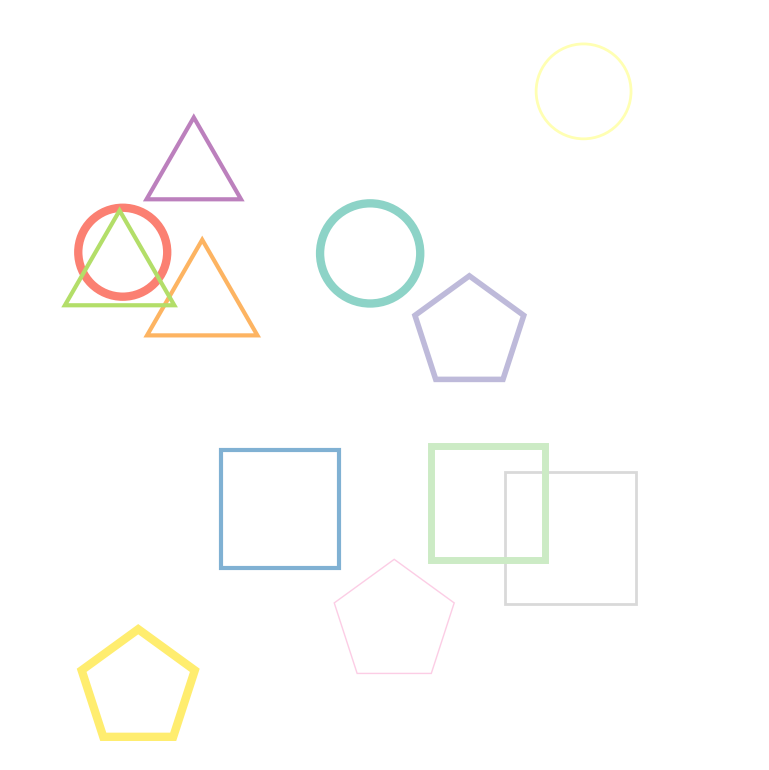[{"shape": "circle", "thickness": 3, "radius": 0.33, "center": [0.481, 0.671]}, {"shape": "circle", "thickness": 1, "radius": 0.31, "center": [0.758, 0.881]}, {"shape": "pentagon", "thickness": 2, "radius": 0.37, "center": [0.61, 0.567]}, {"shape": "circle", "thickness": 3, "radius": 0.29, "center": [0.159, 0.672]}, {"shape": "square", "thickness": 1.5, "radius": 0.38, "center": [0.364, 0.339]}, {"shape": "triangle", "thickness": 1.5, "radius": 0.41, "center": [0.263, 0.606]}, {"shape": "triangle", "thickness": 1.5, "radius": 0.41, "center": [0.155, 0.645]}, {"shape": "pentagon", "thickness": 0.5, "radius": 0.41, "center": [0.512, 0.192]}, {"shape": "square", "thickness": 1, "radius": 0.43, "center": [0.741, 0.301]}, {"shape": "triangle", "thickness": 1.5, "radius": 0.35, "center": [0.252, 0.777]}, {"shape": "square", "thickness": 2.5, "radius": 0.37, "center": [0.633, 0.347]}, {"shape": "pentagon", "thickness": 3, "radius": 0.39, "center": [0.18, 0.106]}]